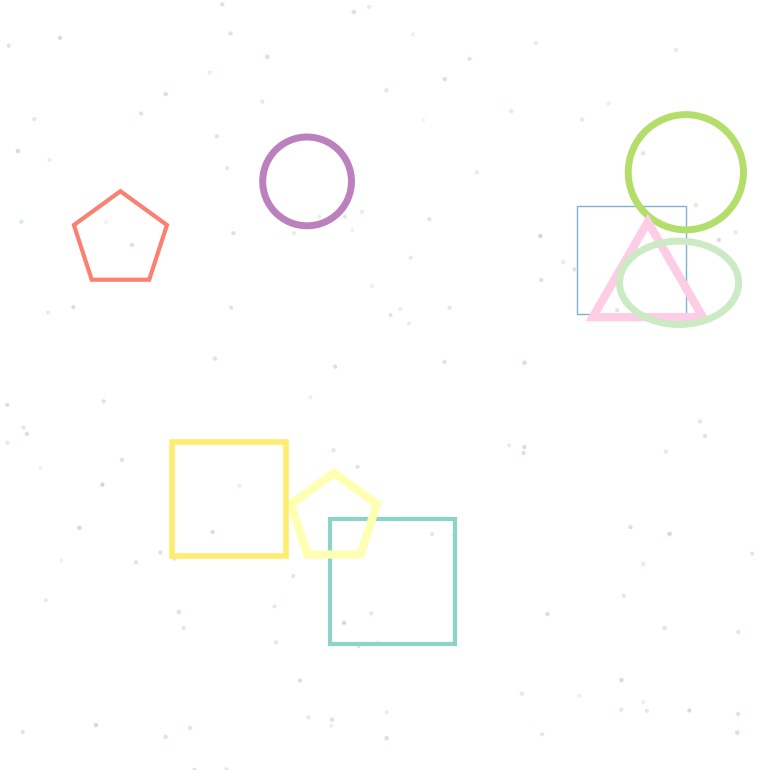[{"shape": "square", "thickness": 1.5, "radius": 0.41, "center": [0.51, 0.245]}, {"shape": "pentagon", "thickness": 3, "radius": 0.29, "center": [0.434, 0.327]}, {"shape": "pentagon", "thickness": 1.5, "radius": 0.32, "center": [0.156, 0.688]}, {"shape": "square", "thickness": 0.5, "radius": 0.35, "center": [0.82, 0.662]}, {"shape": "circle", "thickness": 2.5, "radius": 0.37, "center": [0.891, 0.776]}, {"shape": "triangle", "thickness": 3, "radius": 0.41, "center": [0.841, 0.629]}, {"shape": "circle", "thickness": 2.5, "radius": 0.29, "center": [0.399, 0.764]}, {"shape": "oval", "thickness": 2.5, "radius": 0.39, "center": [0.882, 0.633]}, {"shape": "square", "thickness": 2, "radius": 0.37, "center": [0.297, 0.352]}]